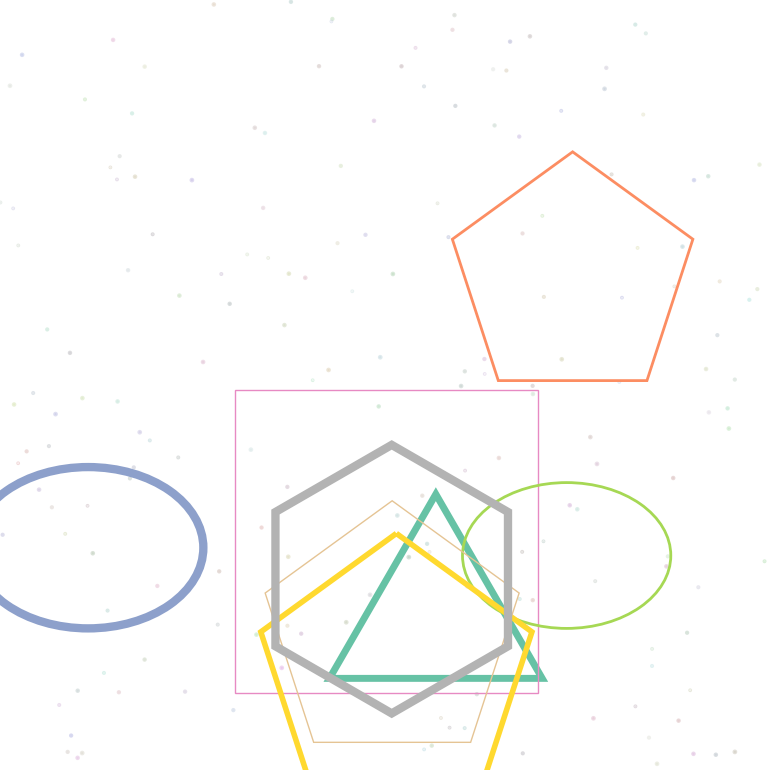[{"shape": "triangle", "thickness": 2.5, "radius": 0.8, "center": [0.566, 0.199]}, {"shape": "pentagon", "thickness": 1, "radius": 0.82, "center": [0.744, 0.639]}, {"shape": "oval", "thickness": 3, "radius": 0.75, "center": [0.114, 0.289]}, {"shape": "square", "thickness": 0.5, "radius": 0.98, "center": [0.502, 0.296]}, {"shape": "oval", "thickness": 1, "radius": 0.68, "center": [0.736, 0.279]}, {"shape": "pentagon", "thickness": 2, "radius": 0.93, "center": [0.515, 0.122]}, {"shape": "pentagon", "thickness": 0.5, "radius": 0.87, "center": [0.509, 0.176]}, {"shape": "hexagon", "thickness": 3, "radius": 0.87, "center": [0.509, 0.248]}]